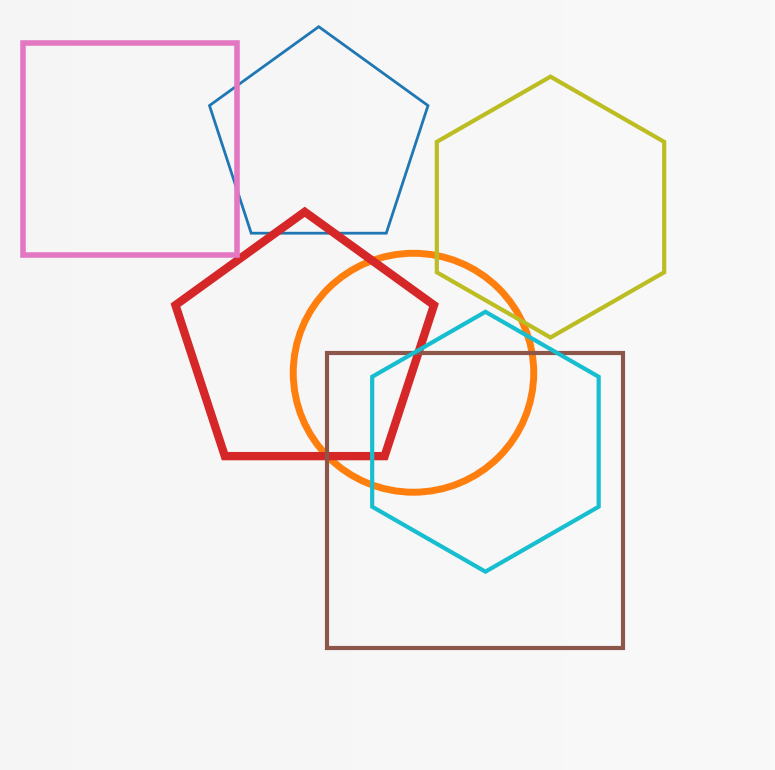[{"shape": "pentagon", "thickness": 1, "radius": 0.74, "center": [0.411, 0.817]}, {"shape": "circle", "thickness": 2.5, "radius": 0.78, "center": [0.534, 0.516]}, {"shape": "pentagon", "thickness": 3, "radius": 0.88, "center": [0.393, 0.55]}, {"shape": "square", "thickness": 1.5, "radius": 0.96, "center": [0.613, 0.35]}, {"shape": "square", "thickness": 2, "radius": 0.69, "center": [0.168, 0.807]}, {"shape": "hexagon", "thickness": 1.5, "radius": 0.85, "center": [0.71, 0.731]}, {"shape": "hexagon", "thickness": 1.5, "radius": 0.84, "center": [0.626, 0.426]}]